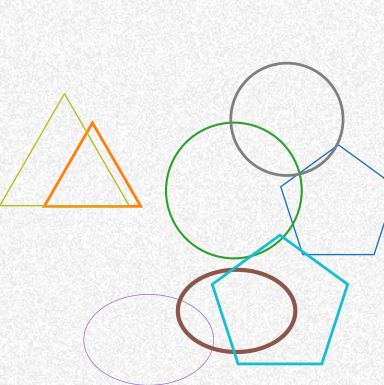[{"shape": "pentagon", "thickness": 1, "radius": 0.79, "center": [0.879, 0.466]}, {"shape": "triangle", "thickness": 2, "radius": 0.72, "center": [0.24, 0.536]}, {"shape": "circle", "thickness": 1.5, "radius": 0.88, "center": [0.607, 0.505]}, {"shape": "oval", "thickness": 0.5, "radius": 0.84, "center": [0.386, 0.117]}, {"shape": "oval", "thickness": 3, "radius": 0.76, "center": [0.615, 0.193]}, {"shape": "circle", "thickness": 2, "radius": 0.73, "center": [0.745, 0.69]}, {"shape": "triangle", "thickness": 1, "radius": 0.97, "center": [0.167, 0.563]}, {"shape": "pentagon", "thickness": 2, "radius": 0.92, "center": [0.727, 0.204]}]